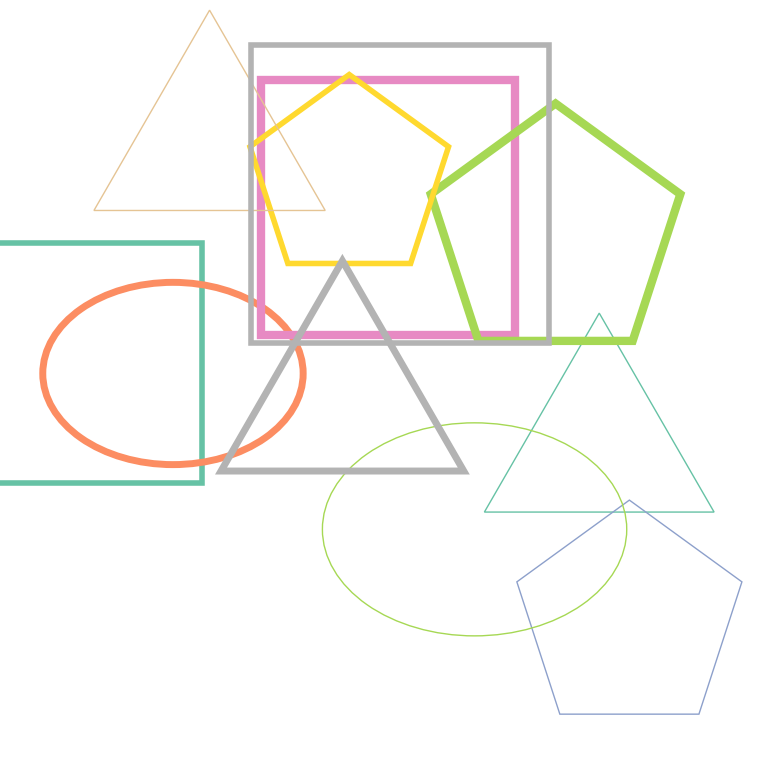[{"shape": "triangle", "thickness": 0.5, "radius": 0.86, "center": [0.778, 0.421]}, {"shape": "square", "thickness": 2, "radius": 0.78, "center": [0.107, 0.528]}, {"shape": "oval", "thickness": 2.5, "radius": 0.85, "center": [0.225, 0.515]}, {"shape": "pentagon", "thickness": 0.5, "radius": 0.77, "center": [0.817, 0.197]}, {"shape": "square", "thickness": 3, "radius": 0.83, "center": [0.504, 0.73]}, {"shape": "oval", "thickness": 0.5, "radius": 0.99, "center": [0.616, 0.313]}, {"shape": "pentagon", "thickness": 3, "radius": 0.85, "center": [0.721, 0.695]}, {"shape": "pentagon", "thickness": 2, "radius": 0.68, "center": [0.454, 0.768]}, {"shape": "triangle", "thickness": 0.5, "radius": 0.87, "center": [0.272, 0.813]}, {"shape": "square", "thickness": 2, "radius": 0.97, "center": [0.519, 0.748]}, {"shape": "triangle", "thickness": 2.5, "radius": 0.91, "center": [0.445, 0.479]}]